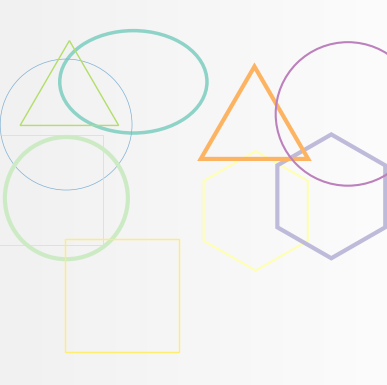[{"shape": "oval", "thickness": 2.5, "radius": 0.95, "center": [0.344, 0.787]}, {"shape": "hexagon", "thickness": 1.5, "radius": 0.78, "center": [0.66, 0.452]}, {"shape": "hexagon", "thickness": 3, "radius": 0.8, "center": [0.855, 0.49]}, {"shape": "circle", "thickness": 0.5, "radius": 0.85, "center": [0.171, 0.676]}, {"shape": "triangle", "thickness": 3, "radius": 0.8, "center": [0.657, 0.667]}, {"shape": "triangle", "thickness": 1, "radius": 0.73, "center": [0.179, 0.748]}, {"shape": "square", "thickness": 0.5, "radius": 0.71, "center": [0.122, 0.507]}, {"shape": "circle", "thickness": 1.5, "radius": 0.93, "center": [0.898, 0.704]}, {"shape": "circle", "thickness": 3, "radius": 0.79, "center": [0.171, 0.485]}, {"shape": "square", "thickness": 1, "radius": 0.73, "center": [0.314, 0.232]}]